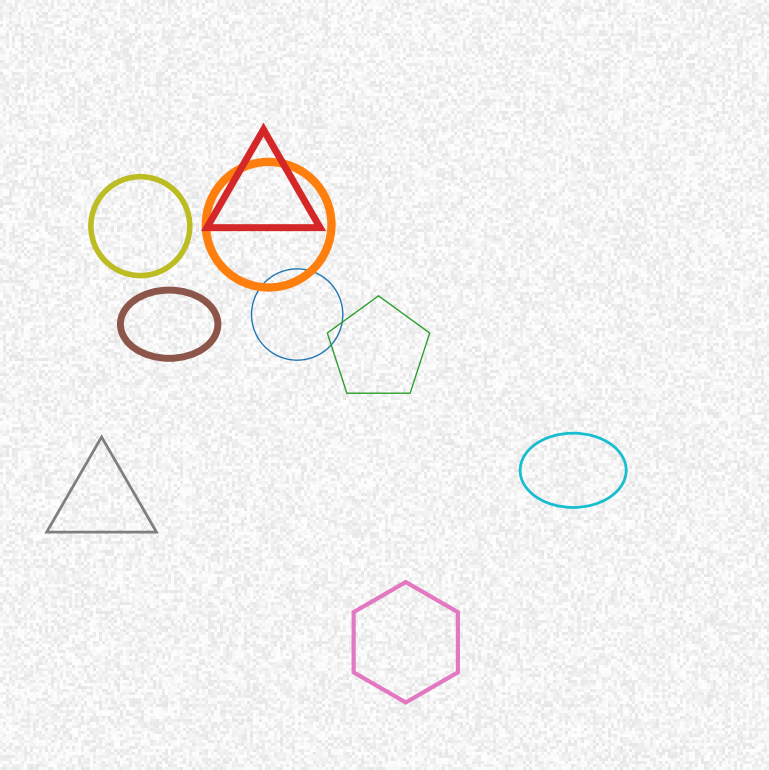[{"shape": "circle", "thickness": 0.5, "radius": 0.3, "center": [0.386, 0.592]}, {"shape": "circle", "thickness": 3, "radius": 0.41, "center": [0.349, 0.708]}, {"shape": "pentagon", "thickness": 0.5, "radius": 0.35, "center": [0.492, 0.546]}, {"shape": "triangle", "thickness": 2.5, "radius": 0.42, "center": [0.342, 0.747]}, {"shape": "oval", "thickness": 2.5, "radius": 0.32, "center": [0.22, 0.579]}, {"shape": "hexagon", "thickness": 1.5, "radius": 0.39, "center": [0.527, 0.166]}, {"shape": "triangle", "thickness": 1, "radius": 0.41, "center": [0.132, 0.35]}, {"shape": "circle", "thickness": 2, "radius": 0.32, "center": [0.182, 0.706]}, {"shape": "oval", "thickness": 1, "radius": 0.34, "center": [0.744, 0.389]}]